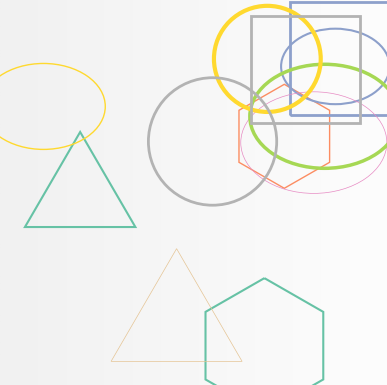[{"shape": "triangle", "thickness": 1.5, "radius": 0.82, "center": [0.207, 0.493]}, {"shape": "hexagon", "thickness": 1.5, "radius": 0.88, "center": [0.682, 0.102]}, {"shape": "hexagon", "thickness": 1, "radius": 0.68, "center": [0.734, 0.646]}, {"shape": "oval", "thickness": 1.5, "radius": 0.7, "center": [0.865, 0.827]}, {"shape": "square", "thickness": 2, "radius": 0.74, "center": [0.896, 0.848]}, {"shape": "oval", "thickness": 0.5, "radius": 0.94, "center": [0.81, 0.63]}, {"shape": "oval", "thickness": 2.5, "radius": 0.97, "center": [0.838, 0.698]}, {"shape": "oval", "thickness": 1, "radius": 0.8, "center": [0.112, 0.724]}, {"shape": "circle", "thickness": 3, "radius": 0.69, "center": [0.69, 0.847]}, {"shape": "triangle", "thickness": 0.5, "radius": 0.98, "center": [0.456, 0.159]}, {"shape": "square", "thickness": 2, "radius": 0.7, "center": [0.789, 0.82]}, {"shape": "circle", "thickness": 2, "radius": 0.83, "center": [0.549, 0.633]}]